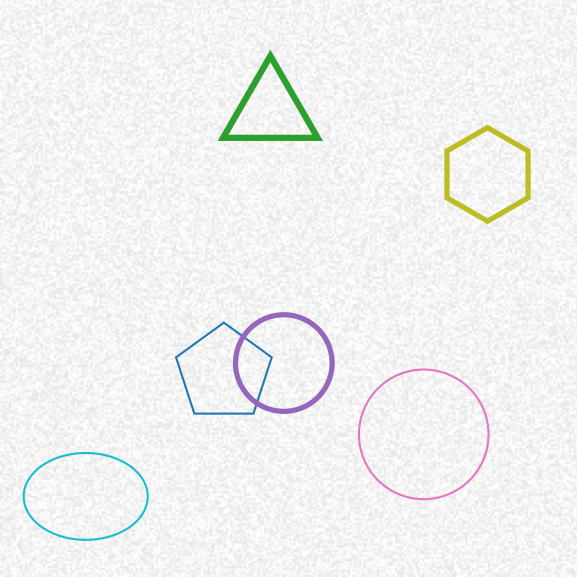[{"shape": "pentagon", "thickness": 1, "radius": 0.44, "center": [0.388, 0.353]}, {"shape": "triangle", "thickness": 3, "radius": 0.47, "center": [0.468, 0.808]}, {"shape": "circle", "thickness": 2.5, "radius": 0.42, "center": [0.491, 0.37]}, {"shape": "circle", "thickness": 1, "radius": 0.56, "center": [0.734, 0.247]}, {"shape": "hexagon", "thickness": 2.5, "radius": 0.41, "center": [0.844, 0.697]}, {"shape": "oval", "thickness": 1, "radius": 0.54, "center": [0.148, 0.14]}]